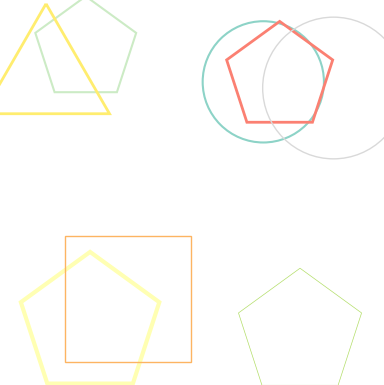[{"shape": "circle", "thickness": 1.5, "radius": 0.79, "center": [0.684, 0.787]}, {"shape": "pentagon", "thickness": 3, "radius": 0.95, "center": [0.234, 0.157]}, {"shape": "pentagon", "thickness": 2, "radius": 0.72, "center": [0.726, 0.8]}, {"shape": "square", "thickness": 1, "radius": 0.81, "center": [0.332, 0.223]}, {"shape": "pentagon", "thickness": 0.5, "radius": 0.84, "center": [0.779, 0.135]}, {"shape": "circle", "thickness": 1, "radius": 0.92, "center": [0.866, 0.771]}, {"shape": "pentagon", "thickness": 1.5, "radius": 0.69, "center": [0.223, 0.872]}, {"shape": "triangle", "thickness": 2, "radius": 0.95, "center": [0.12, 0.8]}]